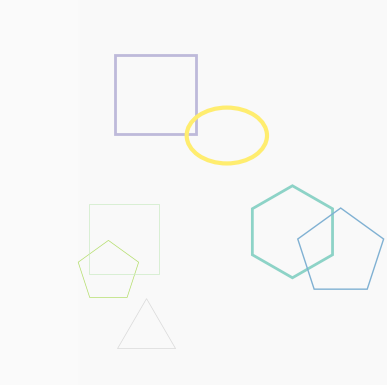[{"shape": "hexagon", "thickness": 2, "radius": 0.6, "center": [0.755, 0.398]}, {"shape": "square", "thickness": 2, "radius": 0.52, "center": [0.401, 0.754]}, {"shape": "pentagon", "thickness": 1, "radius": 0.58, "center": [0.879, 0.343]}, {"shape": "pentagon", "thickness": 0.5, "radius": 0.41, "center": [0.28, 0.294]}, {"shape": "triangle", "thickness": 0.5, "radius": 0.43, "center": [0.378, 0.138]}, {"shape": "square", "thickness": 0.5, "radius": 0.45, "center": [0.319, 0.38]}, {"shape": "oval", "thickness": 3, "radius": 0.52, "center": [0.585, 0.648]}]